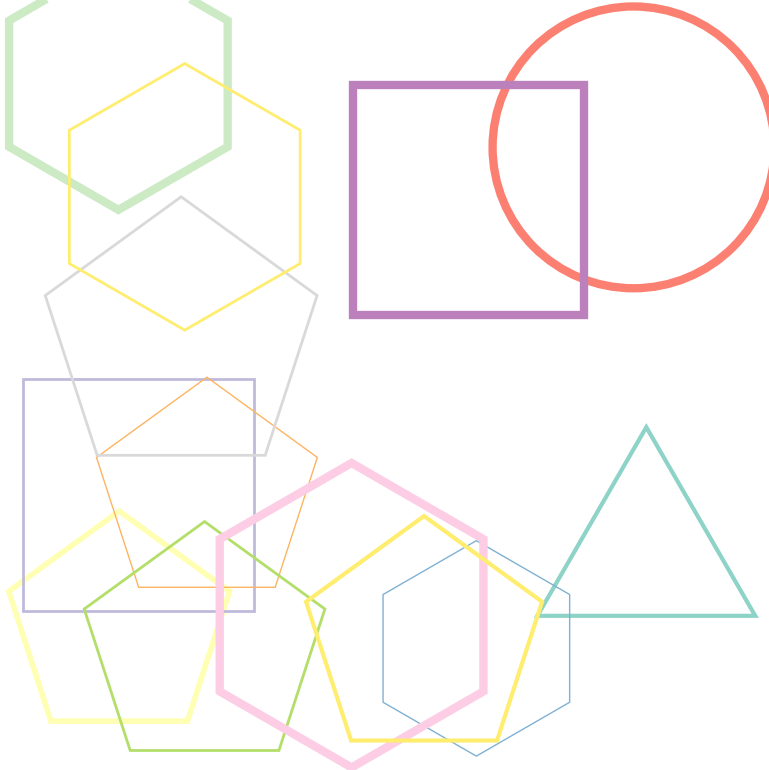[{"shape": "triangle", "thickness": 1.5, "radius": 0.82, "center": [0.839, 0.282]}, {"shape": "pentagon", "thickness": 2, "radius": 0.75, "center": [0.155, 0.185]}, {"shape": "square", "thickness": 1, "radius": 0.75, "center": [0.18, 0.357]}, {"shape": "circle", "thickness": 3, "radius": 0.91, "center": [0.823, 0.809]}, {"shape": "hexagon", "thickness": 0.5, "radius": 0.7, "center": [0.619, 0.158]}, {"shape": "pentagon", "thickness": 0.5, "radius": 0.75, "center": [0.269, 0.359]}, {"shape": "pentagon", "thickness": 1, "radius": 0.82, "center": [0.266, 0.158]}, {"shape": "hexagon", "thickness": 3, "radius": 0.99, "center": [0.457, 0.201]}, {"shape": "pentagon", "thickness": 1, "radius": 0.93, "center": [0.235, 0.559]}, {"shape": "square", "thickness": 3, "radius": 0.75, "center": [0.608, 0.74]}, {"shape": "hexagon", "thickness": 3, "radius": 0.82, "center": [0.154, 0.891]}, {"shape": "hexagon", "thickness": 1, "radius": 0.87, "center": [0.24, 0.744]}, {"shape": "pentagon", "thickness": 1.5, "radius": 0.81, "center": [0.551, 0.169]}]